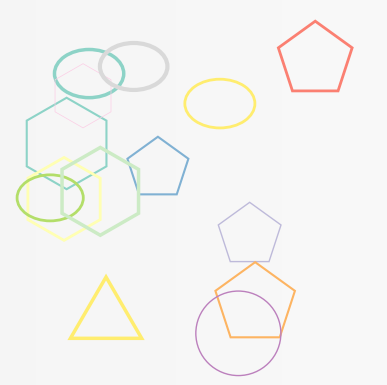[{"shape": "hexagon", "thickness": 1.5, "radius": 0.59, "center": [0.172, 0.627]}, {"shape": "oval", "thickness": 2.5, "radius": 0.45, "center": [0.23, 0.809]}, {"shape": "hexagon", "thickness": 2, "radius": 0.54, "center": [0.165, 0.483]}, {"shape": "pentagon", "thickness": 1, "radius": 0.43, "center": [0.644, 0.389]}, {"shape": "pentagon", "thickness": 2, "radius": 0.5, "center": [0.814, 0.845]}, {"shape": "pentagon", "thickness": 1.5, "radius": 0.41, "center": [0.408, 0.562]}, {"shape": "pentagon", "thickness": 1.5, "radius": 0.54, "center": [0.658, 0.211]}, {"shape": "oval", "thickness": 2, "radius": 0.43, "center": [0.13, 0.486]}, {"shape": "hexagon", "thickness": 0.5, "radius": 0.42, "center": [0.214, 0.751]}, {"shape": "oval", "thickness": 3, "radius": 0.44, "center": [0.345, 0.827]}, {"shape": "circle", "thickness": 1, "radius": 0.55, "center": [0.615, 0.134]}, {"shape": "hexagon", "thickness": 2.5, "radius": 0.57, "center": [0.259, 0.503]}, {"shape": "oval", "thickness": 2, "radius": 0.45, "center": [0.567, 0.731]}, {"shape": "triangle", "thickness": 2.5, "radius": 0.53, "center": [0.274, 0.174]}]